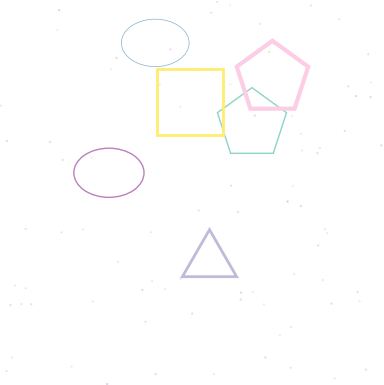[{"shape": "pentagon", "thickness": 1, "radius": 0.47, "center": [0.654, 0.678]}, {"shape": "triangle", "thickness": 2, "radius": 0.41, "center": [0.544, 0.322]}, {"shape": "oval", "thickness": 0.5, "radius": 0.44, "center": [0.403, 0.889]}, {"shape": "pentagon", "thickness": 3, "radius": 0.49, "center": [0.708, 0.797]}, {"shape": "oval", "thickness": 1, "radius": 0.46, "center": [0.283, 0.551]}, {"shape": "square", "thickness": 2, "radius": 0.43, "center": [0.495, 0.736]}]